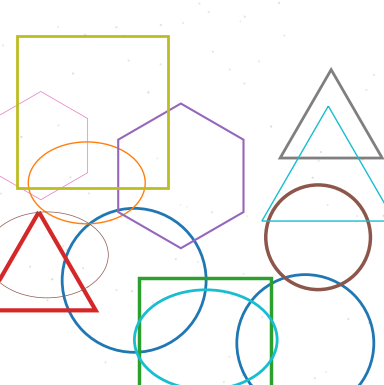[{"shape": "circle", "thickness": 2, "radius": 0.89, "center": [0.793, 0.109]}, {"shape": "circle", "thickness": 2, "radius": 0.93, "center": [0.348, 0.272]}, {"shape": "oval", "thickness": 1, "radius": 0.76, "center": [0.225, 0.525]}, {"shape": "square", "thickness": 2.5, "radius": 0.86, "center": [0.532, 0.107]}, {"shape": "triangle", "thickness": 3, "radius": 0.85, "center": [0.101, 0.279]}, {"shape": "hexagon", "thickness": 1.5, "radius": 0.94, "center": [0.47, 0.543]}, {"shape": "circle", "thickness": 2.5, "radius": 0.68, "center": [0.826, 0.384]}, {"shape": "oval", "thickness": 0.5, "radius": 0.8, "center": [0.122, 0.338]}, {"shape": "hexagon", "thickness": 0.5, "radius": 0.7, "center": [0.106, 0.622]}, {"shape": "triangle", "thickness": 2, "radius": 0.77, "center": [0.86, 0.666]}, {"shape": "square", "thickness": 2, "radius": 0.98, "center": [0.24, 0.709]}, {"shape": "triangle", "thickness": 1, "radius": 1.0, "center": [0.853, 0.525]}, {"shape": "oval", "thickness": 2, "radius": 0.93, "center": [0.534, 0.117]}]